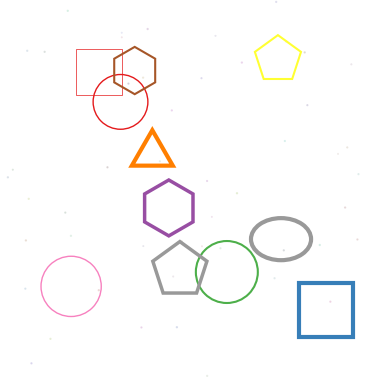[{"shape": "square", "thickness": 0.5, "radius": 0.3, "center": [0.258, 0.812]}, {"shape": "circle", "thickness": 1, "radius": 0.36, "center": [0.313, 0.735]}, {"shape": "square", "thickness": 3, "radius": 0.35, "center": [0.846, 0.194]}, {"shape": "circle", "thickness": 1.5, "radius": 0.4, "center": [0.589, 0.293]}, {"shape": "hexagon", "thickness": 2.5, "radius": 0.36, "center": [0.438, 0.46]}, {"shape": "triangle", "thickness": 3, "radius": 0.31, "center": [0.396, 0.6]}, {"shape": "pentagon", "thickness": 1.5, "radius": 0.31, "center": [0.722, 0.846]}, {"shape": "hexagon", "thickness": 1.5, "radius": 0.31, "center": [0.35, 0.817]}, {"shape": "circle", "thickness": 1, "radius": 0.39, "center": [0.185, 0.256]}, {"shape": "oval", "thickness": 3, "radius": 0.39, "center": [0.73, 0.379]}, {"shape": "pentagon", "thickness": 2.5, "radius": 0.37, "center": [0.467, 0.299]}]